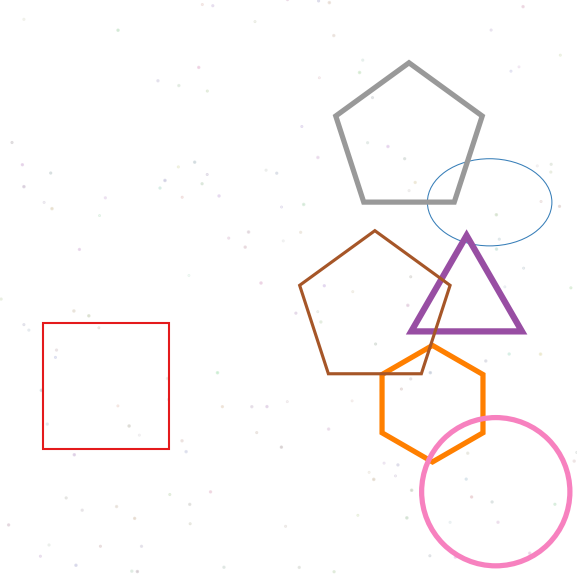[{"shape": "square", "thickness": 1, "radius": 0.54, "center": [0.183, 0.331]}, {"shape": "oval", "thickness": 0.5, "radius": 0.54, "center": [0.848, 0.649]}, {"shape": "triangle", "thickness": 3, "radius": 0.55, "center": [0.808, 0.481]}, {"shape": "hexagon", "thickness": 2.5, "radius": 0.5, "center": [0.749, 0.3]}, {"shape": "pentagon", "thickness": 1.5, "radius": 0.68, "center": [0.649, 0.463]}, {"shape": "circle", "thickness": 2.5, "radius": 0.64, "center": [0.858, 0.148]}, {"shape": "pentagon", "thickness": 2.5, "radius": 0.67, "center": [0.708, 0.757]}]